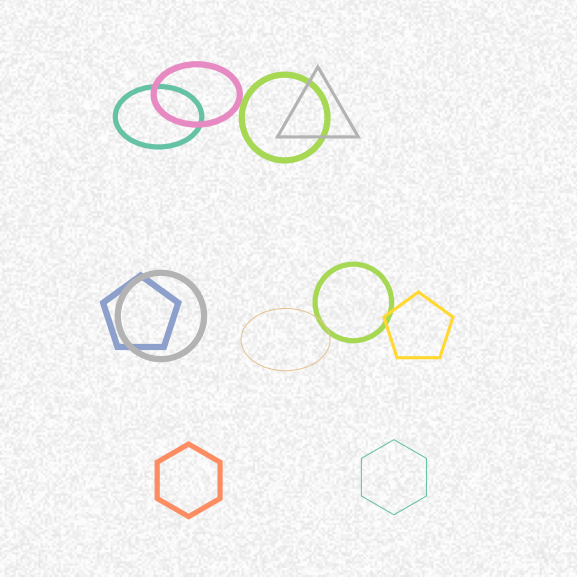[{"shape": "hexagon", "thickness": 0.5, "radius": 0.33, "center": [0.682, 0.173]}, {"shape": "oval", "thickness": 2.5, "radius": 0.37, "center": [0.275, 0.797]}, {"shape": "hexagon", "thickness": 2.5, "radius": 0.31, "center": [0.327, 0.167]}, {"shape": "pentagon", "thickness": 3, "radius": 0.34, "center": [0.244, 0.454]}, {"shape": "oval", "thickness": 3, "radius": 0.37, "center": [0.341, 0.836]}, {"shape": "circle", "thickness": 3, "radius": 0.37, "center": [0.493, 0.796]}, {"shape": "circle", "thickness": 2.5, "radius": 0.33, "center": [0.612, 0.475]}, {"shape": "pentagon", "thickness": 1.5, "radius": 0.31, "center": [0.725, 0.431]}, {"shape": "oval", "thickness": 0.5, "radius": 0.39, "center": [0.494, 0.411]}, {"shape": "circle", "thickness": 3, "radius": 0.37, "center": [0.279, 0.452]}, {"shape": "triangle", "thickness": 1.5, "radius": 0.4, "center": [0.55, 0.802]}]